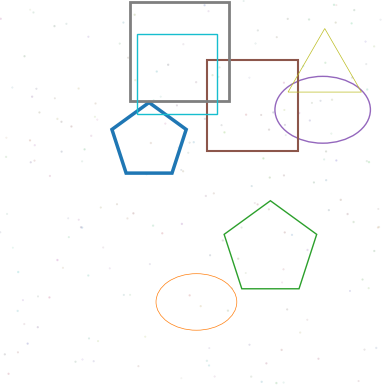[{"shape": "pentagon", "thickness": 2.5, "radius": 0.51, "center": [0.387, 0.632]}, {"shape": "oval", "thickness": 0.5, "radius": 0.52, "center": [0.51, 0.216]}, {"shape": "pentagon", "thickness": 1, "radius": 0.63, "center": [0.702, 0.352]}, {"shape": "oval", "thickness": 1, "radius": 0.62, "center": [0.838, 0.715]}, {"shape": "square", "thickness": 1.5, "radius": 0.59, "center": [0.656, 0.727]}, {"shape": "square", "thickness": 2, "radius": 0.64, "center": [0.466, 0.866]}, {"shape": "triangle", "thickness": 0.5, "radius": 0.55, "center": [0.843, 0.816]}, {"shape": "square", "thickness": 1, "radius": 0.52, "center": [0.459, 0.808]}]